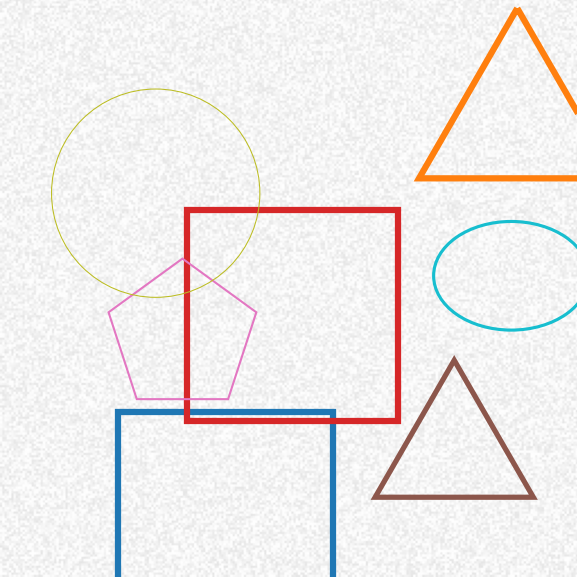[{"shape": "square", "thickness": 3, "radius": 0.93, "center": [0.39, 0.1]}, {"shape": "triangle", "thickness": 3, "radius": 0.98, "center": [0.896, 0.789]}, {"shape": "square", "thickness": 3, "radius": 0.91, "center": [0.506, 0.452]}, {"shape": "triangle", "thickness": 2.5, "radius": 0.79, "center": [0.787, 0.217]}, {"shape": "pentagon", "thickness": 1, "radius": 0.67, "center": [0.316, 0.417]}, {"shape": "circle", "thickness": 0.5, "radius": 0.9, "center": [0.27, 0.665]}, {"shape": "oval", "thickness": 1.5, "radius": 0.67, "center": [0.885, 0.522]}]